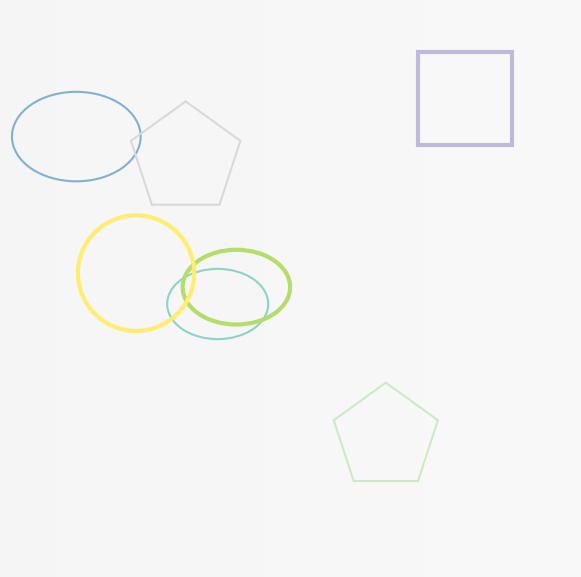[{"shape": "oval", "thickness": 1, "radius": 0.43, "center": [0.374, 0.473]}, {"shape": "square", "thickness": 2, "radius": 0.41, "center": [0.8, 0.829]}, {"shape": "oval", "thickness": 1, "radius": 0.55, "center": [0.131, 0.763]}, {"shape": "oval", "thickness": 2, "radius": 0.46, "center": [0.407, 0.502]}, {"shape": "pentagon", "thickness": 1, "radius": 0.49, "center": [0.319, 0.725]}, {"shape": "pentagon", "thickness": 1, "radius": 0.47, "center": [0.664, 0.242]}, {"shape": "circle", "thickness": 2, "radius": 0.5, "center": [0.234, 0.526]}]